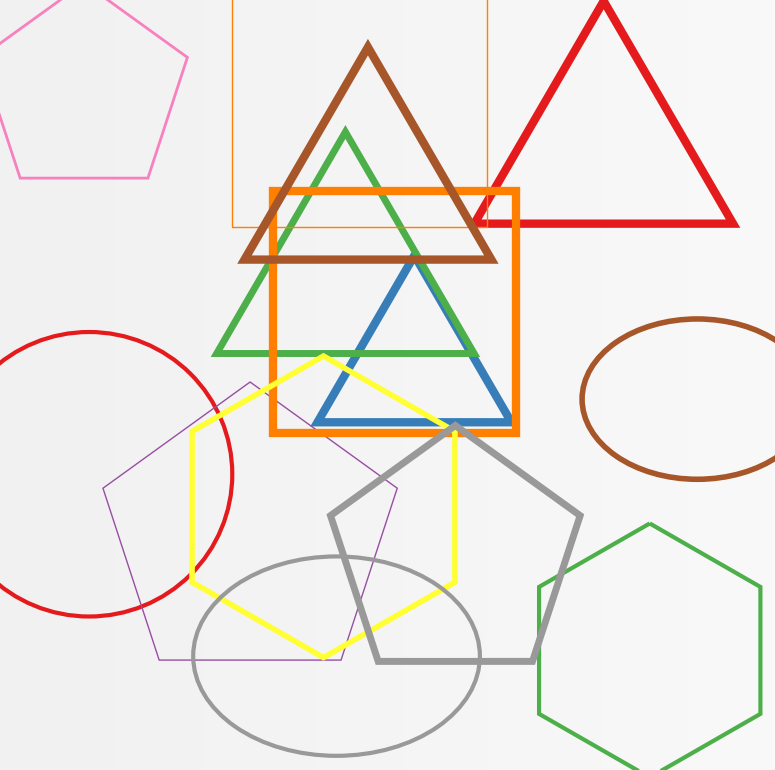[{"shape": "circle", "thickness": 1.5, "radius": 0.92, "center": [0.115, 0.384]}, {"shape": "triangle", "thickness": 3, "radius": 0.96, "center": [0.779, 0.806]}, {"shape": "triangle", "thickness": 3, "radius": 0.72, "center": [0.535, 0.524]}, {"shape": "hexagon", "thickness": 1.5, "radius": 0.82, "center": [0.838, 0.155]}, {"shape": "triangle", "thickness": 2.5, "radius": 0.96, "center": [0.446, 0.637]}, {"shape": "pentagon", "thickness": 0.5, "radius": 1.0, "center": [0.323, 0.304]}, {"shape": "square", "thickness": 3, "radius": 0.78, "center": [0.509, 0.595]}, {"shape": "square", "thickness": 0.5, "radius": 0.82, "center": [0.464, 0.87]}, {"shape": "hexagon", "thickness": 2, "radius": 0.98, "center": [0.417, 0.342]}, {"shape": "oval", "thickness": 2, "radius": 0.74, "center": [0.9, 0.482]}, {"shape": "triangle", "thickness": 3, "radius": 0.92, "center": [0.475, 0.755]}, {"shape": "pentagon", "thickness": 1, "radius": 0.7, "center": [0.108, 0.882]}, {"shape": "pentagon", "thickness": 2.5, "radius": 0.85, "center": [0.588, 0.278]}, {"shape": "oval", "thickness": 1.5, "radius": 0.92, "center": [0.434, 0.148]}]